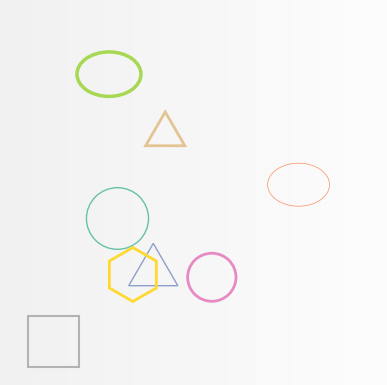[{"shape": "circle", "thickness": 1, "radius": 0.4, "center": [0.303, 0.432]}, {"shape": "oval", "thickness": 0.5, "radius": 0.4, "center": [0.77, 0.52]}, {"shape": "triangle", "thickness": 1, "radius": 0.37, "center": [0.396, 0.295]}, {"shape": "circle", "thickness": 2, "radius": 0.31, "center": [0.547, 0.28]}, {"shape": "oval", "thickness": 2.5, "radius": 0.41, "center": [0.281, 0.807]}, {"shape": "hexagon", "thickness": 2, "radius": 0.35, "center": [0.343, 0.287]}, {"shape": "triangle", "thickness": 2, "radius": 0.29, "center": [0.426, 0.651]}, {"shape": "square", "thickness": 1.5, "radius": 0.33, "center": [0.138, 0.113]}]